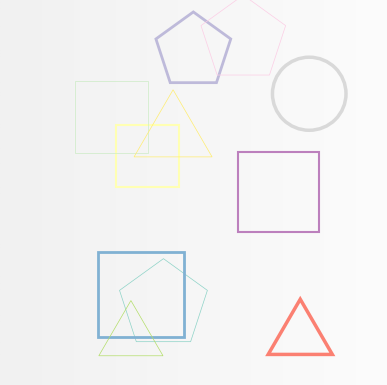[{"shape": "pentagon", "thickness": 0.5, "radius": 0.6, "center": [0.422, 0.209]}, {"shape": "square", "thickness": 1.5, "radius": 0.4, "center": [0.381, 0.596]}, {"shape": "pentagon", "thickness": 2, "radius": 0.51, "center": [0.499, 0.867]}, {"shape": "triangle", "thickness": 2.5, "radius": 0.48, "center": [0.775, 0.127]}, {"shape": "square", "thickness": 2, "radius": 0.55, "center": [0.364, 0.235]}, {"shape": "triangle", "thickness": 0.5, "radius": 0.48, "center": [0.338, 0.124]}, {"shape": "pentagon", "thickness": 0.5, "radius": 0.57, "center": [0.628, 0.898]}, {"shape": "circle", "thickness": 2.5, "radius": 0.47, "center": [0.798, 0.757]}, {"shape": "square", "thickness": 1.5, "radius": 0.52, "center": [0.72, 0.5]}, {"shape": "square", "thickness": 0.5, "radius": 0.47, "center": [0.288, 0.696]}, {"shape": "triangle", "thickness": 0.5, "radius": 0.58, "center": [0.447, 0.651]}]